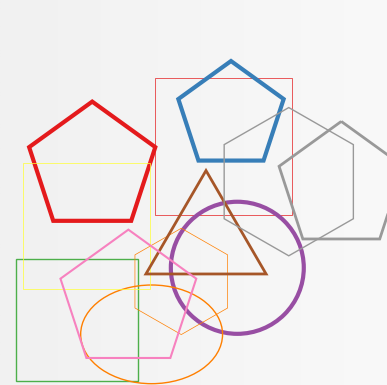[{"shape": "pentagon", "thickness": 3, "radius": 0.86, "center": [0.238, 0.565]}, {"shape": "square", "thickness": 0.5, "radius": 0.89, "center": [0.577, 0.619]}, {"shape": "pentagon", "thickness": 3, "radius": 0.71, "center": [0.596, 0.699]}, {"shape": "square", "thickness": 1, "radius": 0.79, "center": [0.199, 0.169]}, {"shape": "circle", "thickness": 3, "radius": 0.86, "center": [0.612, 0.304]}, {"shape": "oval", "thickness": 1, "radius": 0.92, "center": [0.391, 0.132]}, {"shape": "hexagon", "thickness": 0.5, "radius": 0.69, "center": [0.468, 0.269]}, {"shape": "square", "thickness": 0.5, "radius": 0.82, "center": [0.224, 0.412]}, {"shape": "triangle", "thickness": 2, "radius": 0.9, "center": [0.532, 0.378]}, {"shape": "pentagon", "thickness": 1.5, "radius": 0.92, "center": [0.331, 0.219]}, {"shape": "hexagon", "thickness": 1, "radius": 0.96, "center": [0.745, 0.528]}, {"shape": "pentagon", "thickness": 2, "radius": 0.84, "center": [0.881, 0.516]}]